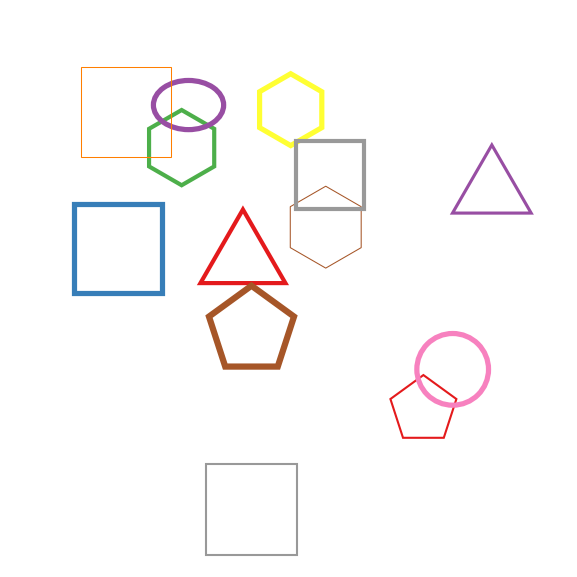[{"shape": "pentagon", "thickness": 1, "radius": 0.3, "center": [0.733, 0.29]}, {"shape": "triangle", "thickness": 2, "radius": 0.42, "center": [0.421, 0.551]}, {"shape": "square", "thickness": 2.5, "radius": 0.38, "center": [0.204, 0.569]}, {"shape": "hexagon", "thickness": 2, "radius": 0.33, "center": [0.315, 0.744]}, {"shape": "oval", "thickness": 2.5, "radius": 0.3, "center": [0.326, 0.817]}, {"shape": "triangle", "thickness": 1.5, "radius": 0.39, "center": [0.852, 0.669]}, {"shape": "square", "thickness": 0.5, "radius": 0.39, "center": [0.218, 0.805]}, {"shape": "hexagon", "thickness": 2.5, "radius": 0.31, "center": [0.503, 0.809]}, {"shape": "pentagon", "thickness": 3, "radius": 0.39, "center": [0.435, 0.427]}, {"shape": "hexagon", "thickness": 0.5, "radius": 0.35, "center": [0.564, 0.606]}, {"shape": "circle", "thickness": 2.5, "radius": 0.31, "center": [0.784, 0.36]}, {"shape": "square", "thickness": 1, "radius": 0.4, "center": [0.436, 0.117]}, {"shape": "square", "thickness": 2, "radius": 0.29, "center": [0.572, 0.696]}]